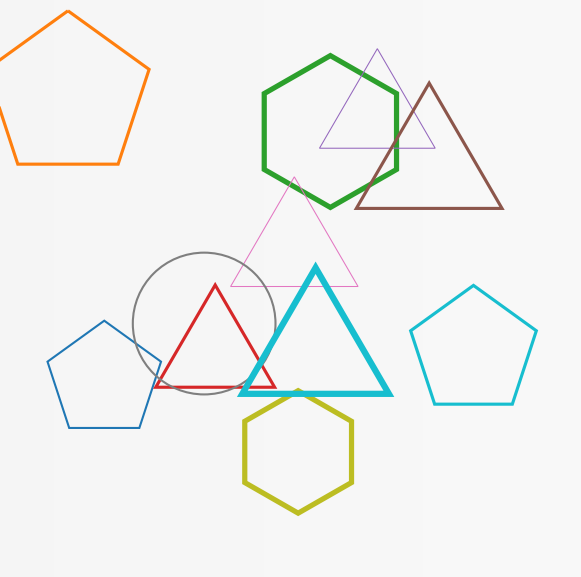[{"shape": "pentagon", "thickness": 1, "radius": 0.51, "center": [0.179, 0.341]}, {"shape": "pentagon", "thickness": 1.5, "radius": 0.73, "center": [0.117, 0.834]}, {"shape": "hexagon", "thickness": 2.5, "radius": 0.66, "center": [0.568, 0.771]}, {"shape": "triangle", "thickness": 1.5, "radius": 0.59, "center": [0.37, 0.388]}, {"shape": "triangle", "thickness": 0.5, "radius": 0.57, "center": [0.649, 0.8]}, {"shape": "triangle", "thickness": 1.5, "radius": 0.72, "center": [0.738, 0.711]}, {"shape": "triangle", "thickness": 0.5, "radius": 0.63, "center": [0.506, 0.566]}, {"shape": "circle", "thickness": 1, "radius": 0.61, "center": [0.351, 0.439]}, {"shape": "hexagon", "thickness": 2.5, "radius": 0.53, "center": [0.513, 0.217]}, {"shape": "pentagon", "thickness": 1.5, "radius": 0.57, "center": [0.815, 0.391]}, {"shape": "triangle", "thickness": 3, "radius": 0.73, "center": [0.543, 0.39]}]